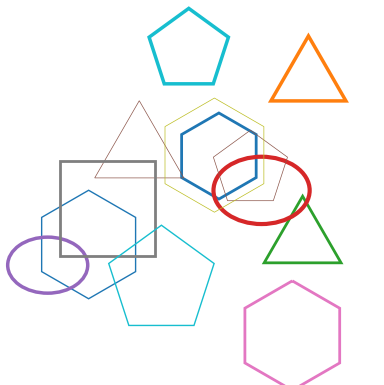[{"shape": "hexagon", "thickness": 2, "radius": 0.56, "center": [0.569, 0.595]}, {"shape": "hexagon", "thickness": 1, "radius": 0.7, "center": [0.23, 0.365]}, {"shape": "triangle", "thickness": 2.5, "radius": 0.56, "center": [0.801, 0.794]}, {"shape": "triangle", "thickness": 2, "radius": 0.58, "center": [0.786, 0.375]}, {"shape": "oval", "thickness": 3, "radius": 0.62, "center": [0.679, 0.505]}, {"shape": "oval", "thickness": 2.5, "radius": 0.52, "center": [0.124, 0.311]}, {"shape": "pentagon", "thickness": 0.5, "radius": 0.51, "center": [0.65, 0.561]}, {"shape": "triangle", "thickness": 0.5, "radius": 0.67, "center": [0.362, 0.605]}, {"shape": "hexagon", "thickness": 2, "radius": 0.71, "center": [0.759, 0.128]}, {"shape": "square", "thickness": 2, "radius": 0.61, "center": [0.279, 0.458]}, {"shape": "hexagon", "thickness": 0.5, "radius": 0.74, "center": [0.557, 0.597]}, {"shape": "pentagon", "thickness": 1, "radius": 0.72, "center": [0.419, 0.271]}, {"shape": "pentagon", "thickness": 2.5, "radius": 0.54, "center": [0.49, 0.87]}]